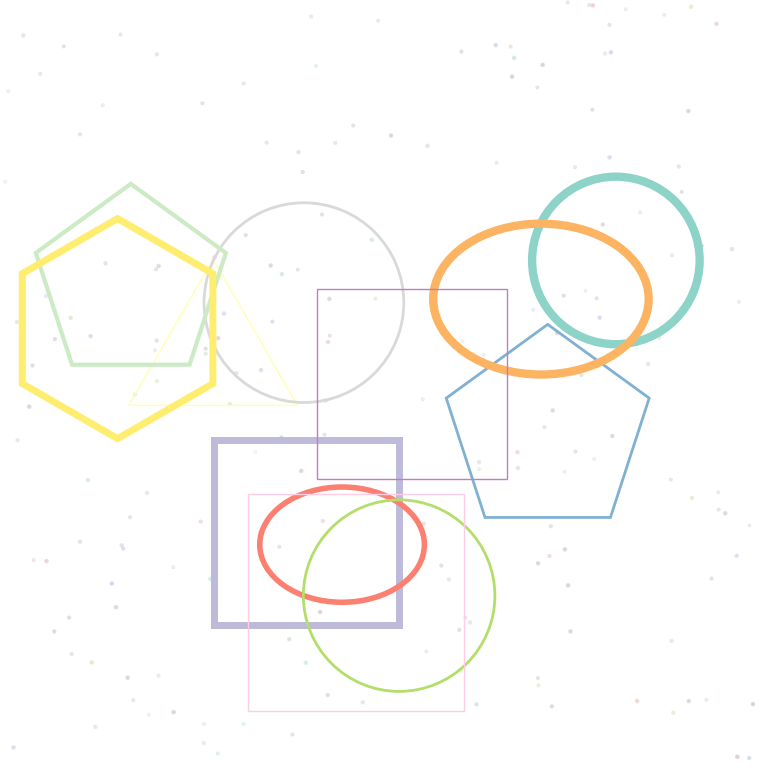[{"shape": "circle", "thickness": 3, "radius": 0.54, "center": [0.8, 0.662]}, {"shape": "triangle", "thickness": 0.5, "radius": 0.63, "center": [0.277, 0.537]}, {"shape": "square", "thickness": 2.5, "radius": 0.6, "center": [0.398, 0.309]}, {"shape": "oval", "thickness": 2, "radius": 0.53, "center": [0.444, 0.293]}, {"shape": "pentagon", "thickness": 1, "radius": 0.69, "center": [0.711, 0.44]}, {"shape": "oval", "thickness": 3, "radius": 0.7, "center": [0.703, 0.612]}, {"shape": "circle", "thickness": 1, "radius": 0.62, "center": [0.518, 0.226]}, {"shape": "square", "thickness": 0.5, "radius": 0.7, "center": [0.462, 0.218]}, {"shape": "circle", "thickness": 1, "radius": 0.65, "center": [0.395, 0.607]}, {"shape": "square", "thickness": 0.5, "radius": 0.62, "center": [0.535, 0.501]}, {"shape": "pentagon", "thickness": 1.5, "radius": 0.65, "center": [0.17, 0.631]}, {"shape": "hexagon", "thickness": 2.5, "radius": 0.71, "center": [0.153, 0.573]}]